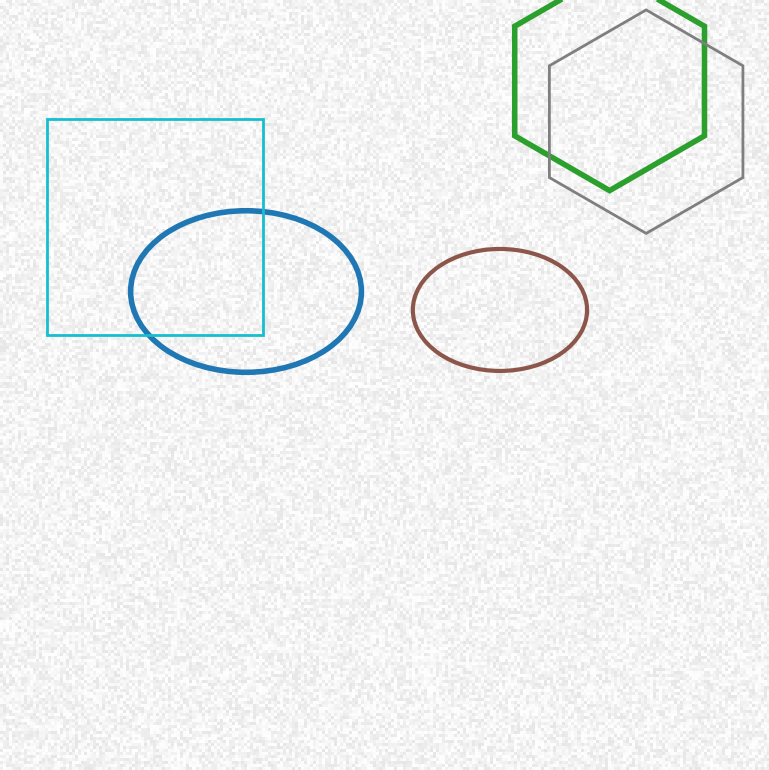[{"shape": "oval", "thickness": 2, "radius": 0.75, "center": [0.32, 0.621]}, {"shape": "hexagon", "thickness": 2, "radius": 0.71, "center": [0.792, 0.895]}, {"shape": "oval", "thickness": 1.5, "radius": 0.57, "center": [0.649, 0.597]}, {"shape": "hexagon", "thickness": 1, "radius": 0.73, "center": [0.839, 0.842]}, {"shape": "square", "thickness": 1, "radius": 0.7, "center": [0.202, 0.705]}]